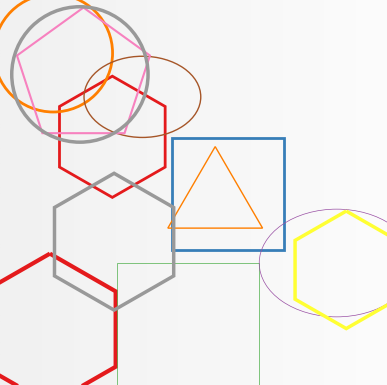[{"shape": "hexagon", "thickness": 2, "radius": 0.79, "center": [0.29, 0.645]}, {"shape": "hexagon", "thickness": 3, "radius": 0.98, "center": [0.129, 0.145]}, {"shape": "square", "thickness": 2, "radius": 0.72, "center": [0.588, 0.496]}, {"shape": "square", "thickness": 0.5, "radius": 0.92, "center": [0.486, 0.133]}, {"shape": "oval", "thickness": 0.5, "radius": 1.0, "center": [0.869, 0.317]}, {"shape": "circle", "thickness": 2, "radius": 0.77, "center": [0.137, 0.862]}, {"shape": "triangle", "thickness": 1, "radius": 0.71, "center": [0.555, 0.478]}, {"shape": "hexagon", "thickness": 2.5, "radius": 0.76, "center": [0.894, 0.299]}, {"shape": "oval", "thickness": 1, "radius": 0.75, "center": [0.367, 0.748]}, {"shape": "pentagon", "thickness": 1.5, "radius": 0.9, "center": [0.215, 0.8]}, {"shape": "circle", "thickness": 2.5, "radius": 0.88, "center": [0.206, 0.807]}, {"shape": "hexagon", "thickness": 2.5, "radius": 0.89, "center": [0.294, 0.372]}]